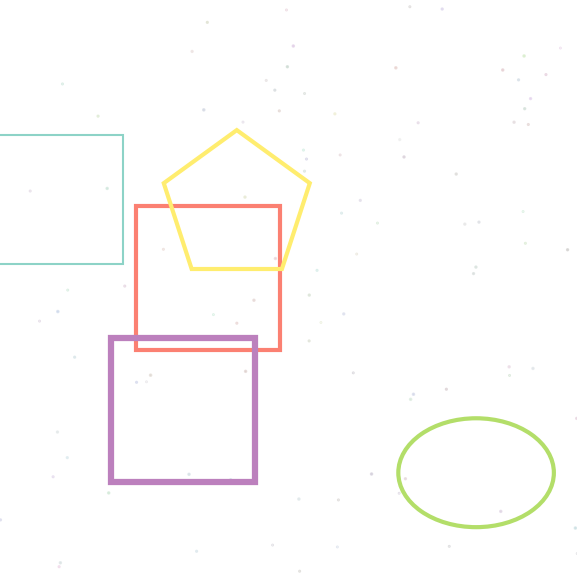[{"shape": "square", "thickness": 1, "radius": 0.56, "center": [0.101, 0.654]}, {"shape": "square", "thickness": 2, "radius": 0.62, "center": [0.36, 0.517]}, {"shape": "oval", "thickness": 2, "radius": 0.67, "center": [0.824, 0.181]}, {"shape": "square", "thickness": 3, "radius": 0.62, "center": [0.317, 0.289]}, {"shape": "pentagon", "thickness": 2, "radius": 0.66, "center": [0.41, 0.641]}]